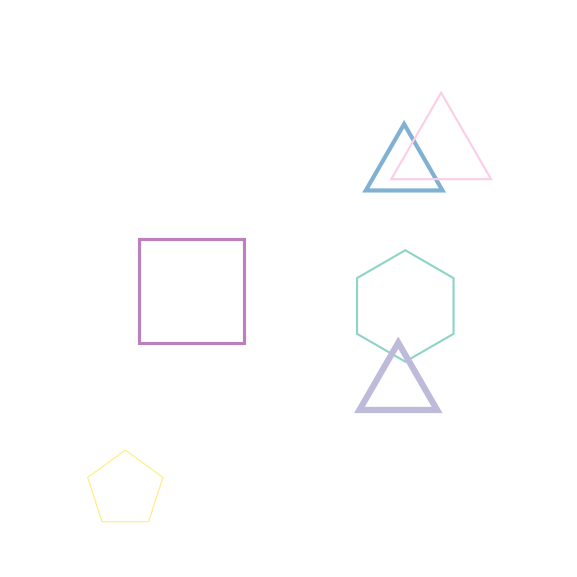[{"shape": "hexagon", "thickness": 1, "radius": 0.48, "center": [0.702, 0.469]}, {"shape": "triangle", "thickness": 3, "radius": 0.39, "center": [0.69, 0.328]}, {"shape": "triangle", "thickness": 2, "radius": 0.38, "center": [0.7, 0.708]}, {"shape": "triangle", "thickness": 1, "radius": 0.5, "center": [0.764, 0.739]}, {"shape": "square", "thickness": 1.5, "radius": 0.45, "center": [0.331, 0.495]}, {"shape": "pentagon", "thickness": 0.5, "radius": 0.34, "center": [0.217, 0.151]}]